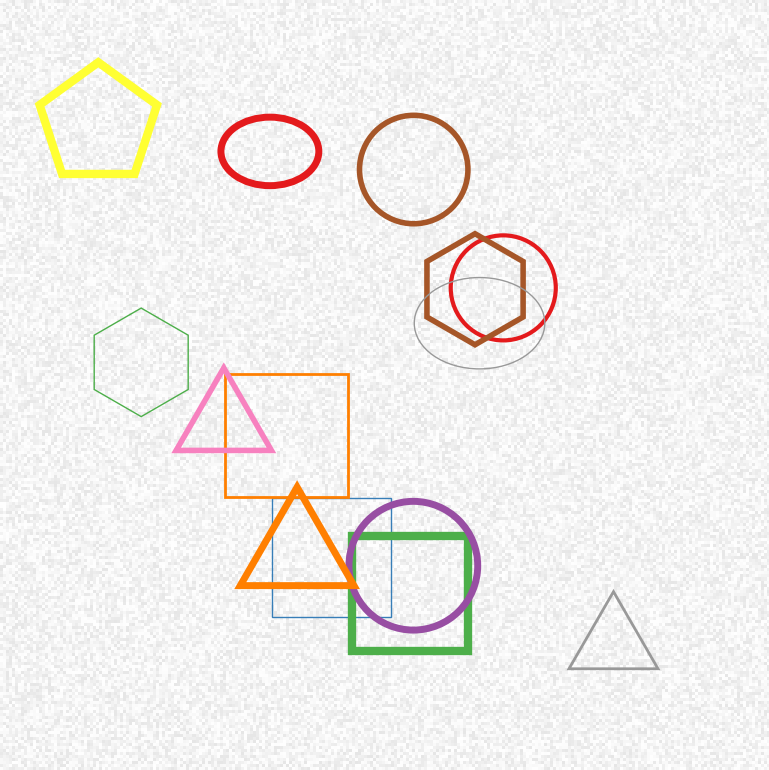[{"shape": "oval", "thickness": 2.5, "radius": 0.32, "center": [0.351, 0.803]}, {"shape": "circle", "thickness": 1.5, "radius": 0.34, "center": [0.654, 0.626]}, {"shape": "square", "thickness": 0.5, "radius": 0.39, "center": [0.431, 0.276]}, {"shape": "square", "thickness": 3, "radius": 0.38, "center": [0.532, 0.229]}, {"shape": "hexagon", "thickness": 0.5, "radius": 0.35, "center": [0.183, 0.529]}, {"shape": "circle", "thickness": 2.5, "radius": 0.42, "center": [0.537, 0.265]}, {"shape": "square", "thickness": 1, "radius": 0.4, "center": [0.372, 0.434]}, {"shape": "triangle", "thickness": 2.5, "radius": 0.43, "center": [0.386, 0.282]}, {"shape": "pentagon", "thickness": 3, "radius": 0.4, "center": [0.128, 0.839]}, {"shape": "hexagon", "thickness": 2, "radius": 0.36, "center": [0.617, 0.624]}, {"shape": "circle", "thickness": 2, "radius": 0.35, "center": [0.537, 0.78]}, {"shape": "triangle", "thickness": 2, "radius": 0.36, "center": [0.291, 0.451]}, {"shape": "oval", "thickness": 0.5, "radius": 0.42, "center": [0.623, 0.58]}, {"shape": "triangle", "thickness": 1, "radius": 0.33, "center": [0.797, 0.165]}]